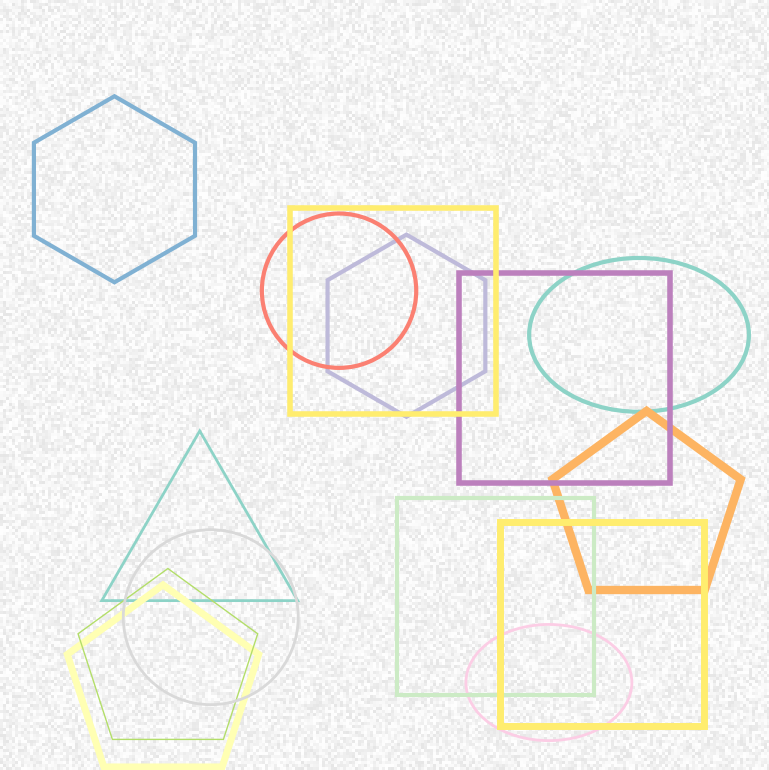[{"shape": "triangle", "thickness": 1, "radius": 0.73, "center": [0.259, 0.293]}, {"shape": "oval", "thickness": 1.5, "radius": 0.71, "center": [0.83, 0.565]}, {"shape": "pentagon", "thickness": 2.5, "radius": 0.65, "center": [0.212, 0.11]}, {"shape": "hexagon", "thickness": 1.5, "radius": 0.59, "center": [0.528, 0.577]}, {"shape": "circle", "thickness": 1.5, "radius": 0.5, "center": [0.44, 0.622]}, {"shape": "hexagon", "thickness": 1.5, "radius": 0.6, "center": [0.149, 0.754]}, {"shape": "pentagon", "thickness": 3, "radius": 0.64, "center": [0.84, 0.338]}, {"shape": "pentagon", "thickness": 0.5, "radius": 0.61, "center": [0.218, 0.139]}, {"shape": "oval", "thickness": 1, "radius": 0.54, "center": [0.713, 0.114]}, {"shape": "circle", "thickness": 1, "radius": 0.57, "center": [0.274, 0.198]}, {"shape": "square", "thickness": 2, "radius": 0.68, "center": [0.733, 0.509]}, {"shape": "square", "thickness": 1.5, "radius": 0.64, "center": [0.643, 0.225]}, {"shape": "square", "thickness": 2.5, "radius": 0.66, "center": [0.782, 0.189]}, {"shape": "square", "thickness": 2, "radius": 0.67, "center": [0.511, 0.596]}]